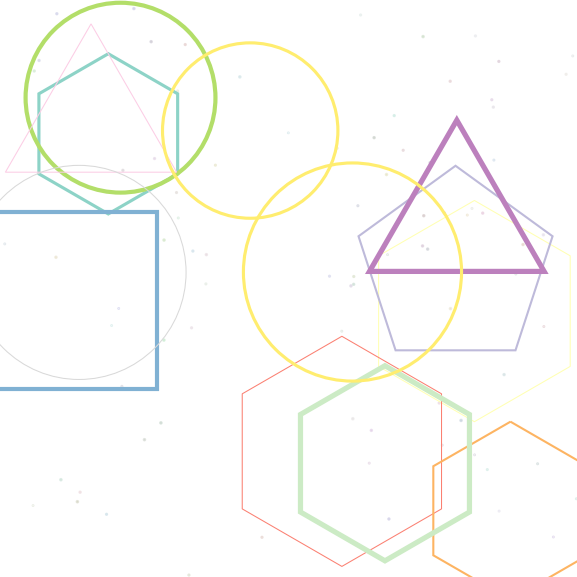[{"shape": "hexagon", "thickness": 1.5, "radius": 0.69, "center": [0.188, 0.767]}, {"shape": "hexagon", "thickness": 0.5, "radius": 0.96, "center": [0.821, 0.46]}, {"shape": "pentagon", "thickness": 1, "radius": 0.88, "center": [0.789, 0.535]}, {"shape": "hexagon", "thickness": 0.5, "radius": 1.0, "center": [0.592, 0.218]}, {"shape": "square", "thickness": 2, "radius": 0.76, "center": [0.119, 0.479]}, {"shape": "hexagon", "thickness": 1, "radius": 0.77, "center": [0.884, 0.115]}, {"shape": "circle", "thickness": 2, "radius": 0.82, "center": [0.209, 0.83]}, {"shape": "triangle", "thickness": 0.5, "radius": 0.86, "center": [0.158, 0.787]}, {"shape": "circle", "thickness": 0.5, "radius": 0.93, "center": [0.137, 0.527]}, {"shape": "triangle", "thickness": 2.5, "radius": 0.87, "center": [0.791, 0.616]}, {"shape": "hexagon", "thickness": 2.5, "radius": 0.84, "center": [0.667, 0.197]}, {"shape": "circle", "thickness": 1.5, "radius": 0.76, "center": [0.433, 0.773]}, {"shape": "circle", "thickness": 1.5, "radius": 0.94, "center": [0.61, 0.528]}]